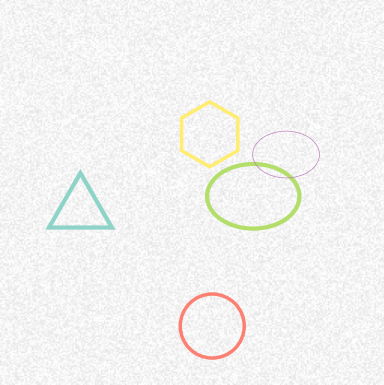[{"shape": "triangle", "thickness": 3, "radius": 0.47, "center": [0.209, 0.456]}, {"shape": "circle", "thickness": 2.5, "radius": 0.42, "center": [0.551, 0.153]}, {"shape": "oval", "thickness": 3, "radius": 0.6, "center": [0.658, 0.49]}, {"shape": "oval", "thickness": 0.5, "radius": 0.43, "center": [0.743, 0.599]}, {"shape": "hexagon", "thickness": 2.5, "radius": 0.42, "center": [0.545, 0.651]}]